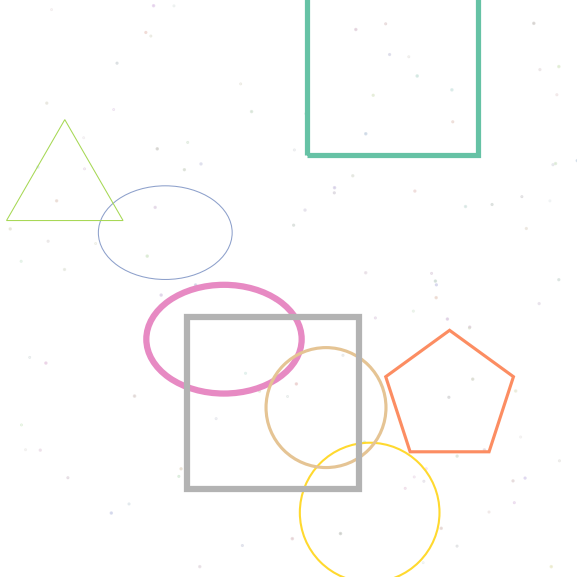[{"shape": "square", "thickness": 2.5, "radius": 0.74, "center": [0.68, 0.879]}, {"shape": "pentagon", "thickness": 1.5, "radius": 0.58, "center": [0.779, 0.311]}, {"shape": "oval", "thickness": 0.5, "radius": 0.58, "center": [0.286, 0.596]}, {"shape": "oval", "thickness": 3, "radius": 0.67, "center": [0.388, 0.412]}, {"shape": "triangle", "thickness": 0.5, "radius": 0.58, "center": [0.112, 0.675]}, {"shape": "circle", "thickness": 1, "radius": 0.6, "center": [0.64, 0.112]}, {"shape": "circle", "thickness": 1.5, "radius": 0.52, "center": [0.565, 0.293]}, {"shape": "square", "thickness": 3, "radius": 0.75, "center": [0.473, 0.301]}]